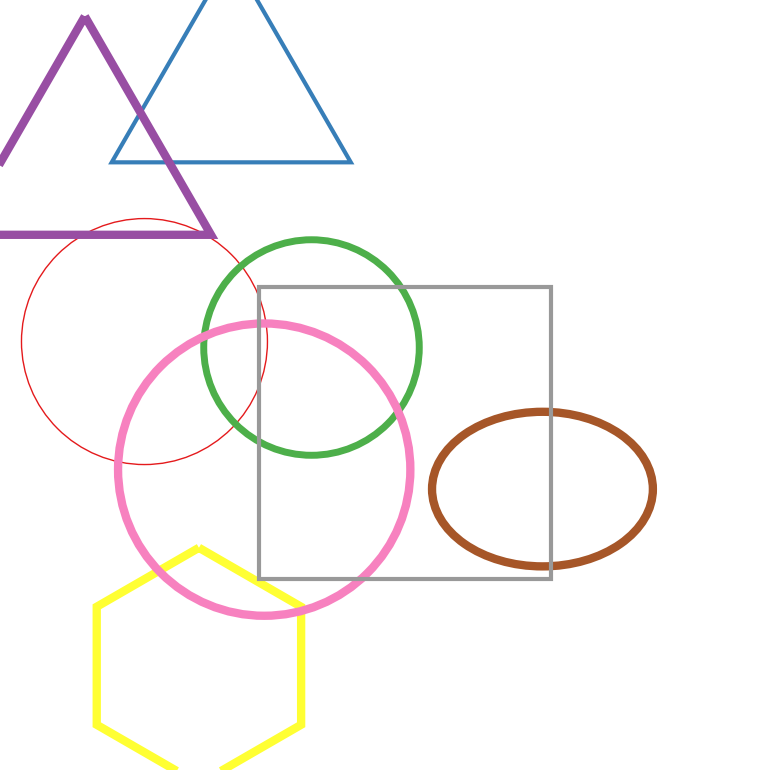[{"shape": "circle", "thickness": 0.5, "radius": 0.8, "center": [0.188, 0.556]}, {"shape": "triangle", "thickness": 1.5, "radius": 0.9, "center": [0.3, 0.879]}, {"shape": "circle", "thickness": 2.5, "radius": 0.7, "center": [0.405, 0.549]}, {"shape": "triangle", "thickness": 3, "radius": 0.95, "center": [0.11, 0.79]}, {"shape": "hexagon", "thickness": 3, "radius": 0.77, "center": [0.258, 0.135]}, {"shape": "oval", "thickness": 3, "radius": 0.72, "center": [0.704, 0.365]}, {"shape": "circle", "thickness": 3, "radius": 0.95, "center": [0.343, 0.39]}, {"shape": "square", "thickness": 1.5, "radius": 0.95, "center": [0.526, 0.437]}]